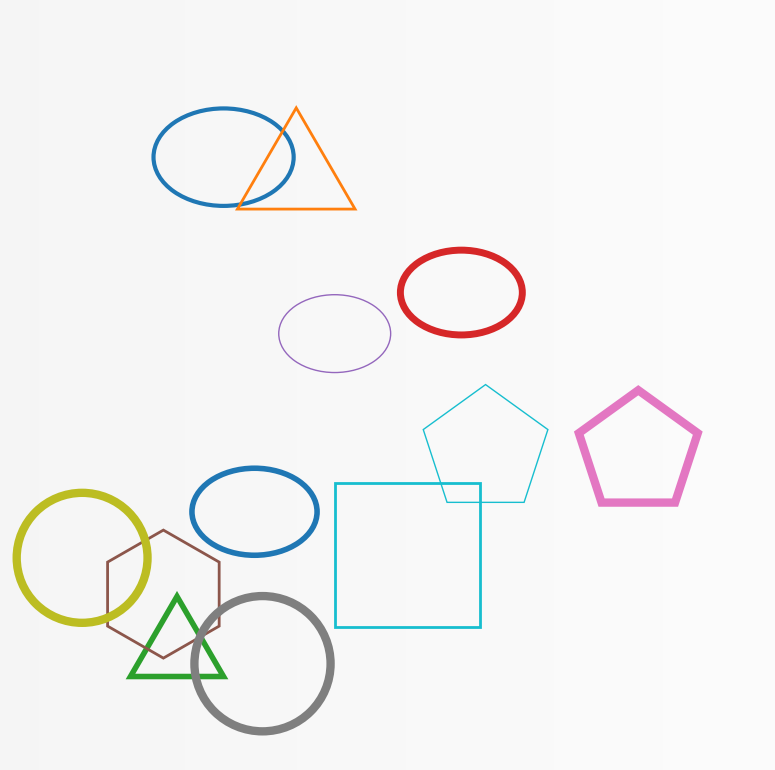[{"shape": "oval", "thickness": 1.5, "radius": 0.45, "center": [0.288, 0.796]}, {"shape": "oval", "thickness": 2, "radius": 0.4, "center": [0.328, 0.335]}, {"shape": "triangle", "thickness": 1, "radius": 0.44, "center": [0.382, 0.772]}, {"shape": "triangle", "thickness": 2, "radius": 0.35, "center": [0.228, 0.156]}, {"shape": "oval", "thickness": 2.5, "radius": 0.39, "center": [0.595, 0.62]}, {"shape": "oval", "thickness": 0.5, "radius": 0.36, "center": [0.432, 0.567]}, {"shape": "hexagon", "thickness": 1, "radius": 0.42, "center": [0.211, 0.228]}, {"shape": "pentagon", "thickness": 3, "radius": 0.4, "center": [0.824, 0.413]}, {"shape": "circle", "thickness": 3, "radius": 0.44, "center": [0.339, 0.138]}, {"shape": "circle", "thickness": 3, "radius": 0.42, "center": [0.106, 0.276]}, {"shape": "pentagon", "thickness": 0.5, "radius": 0.42, "center": [0.627, 0.416]}, {"shape": "square", "thickness": 1, "radius": 0.47, "center": [0.526, 0.279]}]